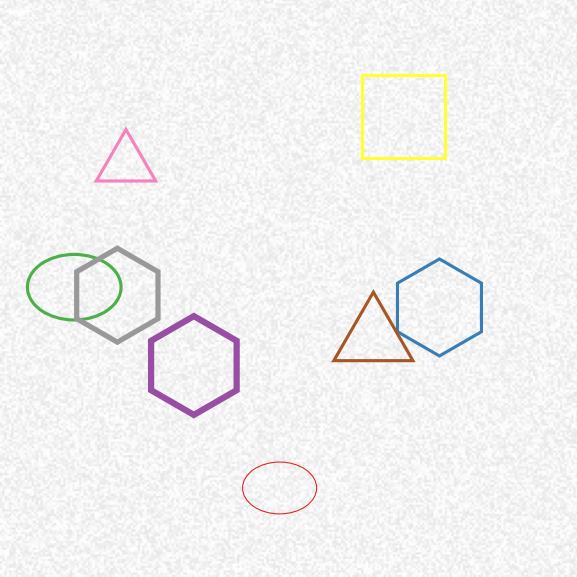[{"shape": "oval", "thickness": 0.5, "radius": 0.32, "center": [0.484, 0.154]}, {"shape": "hexagon", "thickness": 1.5, "radius": 0.42, "center": [0.761, 0.467]}, {"shape": "oval", "thickness": 1.5, "radius": 0.41, "center": [0.129, 0.502]}, {"shape": "hexagon", "thickness": 3, "radius": 0.43, "center": [0.336, 0.366]}, {"shape": "square", "thickness": 1.5, "radius": 0.36, "center": [0.699, 0.797]}, {"shape": "triangle", "thickness": 1.5, "radius": 0.4, "center": [0.647, 0.414]}, {"shape": "triangle", "thickness": 1.5, "radius": 0.3, "center": [0.218, 0.715]}, {"shape": "hexagon", "thickness": 2.5, "radius": 0.41, "center": [0.203, 0.488]}]